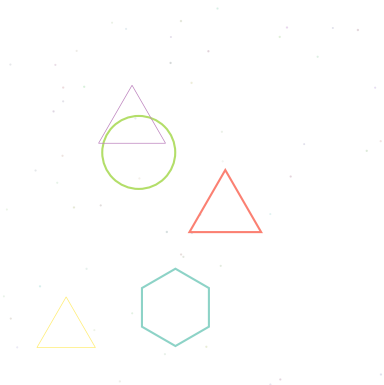[{"shape": "hexagon", "thickness": 1.5, "radius": 0.5, "center": [0.456, 0.202]}, {"shape": "triangle", "thickness": 1.5, "radius": 0.54, "center": [0.585, 0.451]}, {"shape": "circle", "thickness": 1.5, "radius": 0.47, "center": [0.36, 0.604]}, {"shape": "triangle", "thickness": 0.5, "radius": 0.5, "center": [0.343, 0.678]}, {"shape": "triangle", "thickness": 0.5, "radius": 0.44, "center": [0.172, 0.141]}]